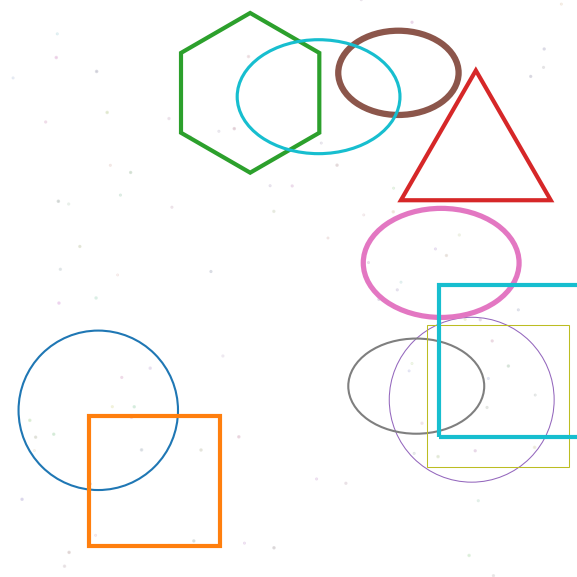[{"shape": "circle", "thickness": 1, "radius": 0.69, "center": [0.17, 0.289]}, {"shape": "square", "thickness": 2, "radius": 0.57, "center": [0.268, 0.166]}, {"shape": "hexagon", "thickness": 2, "radius": 0.69, "center": [0.433, 0.838]}, {"shape": "triangle", "thickness": 2, "radius": 0.75, "center": [0.824, 0.727]}, {"shape": "circle", "thickness": 0.5, "radius": 0.71, "center": [0.817, 0.307]}, {"shape": "oval", "thickness": 3, "radius": 0.52, "center": [0.69, 0.873]}, {"shape": "oval", "thickness": 2.5, "radius": 0.67, "center": [0.764, 0.544]}, {"shape": "oval", "thickness": 1, "radius": 0.59, "center": [0.721, 0.33]}, {"shape": "square", "thickness": 0.5, "radius": 0.61, "center": [0.863, 0.314]}, {"shape": "square", "thickness": 2, "radius": 0.66, "center": [0.892, 0.374]}, {"shape": "oval", "thickness": 1.5, "radius": 0.7, "center": [0.552, 0.832]}]